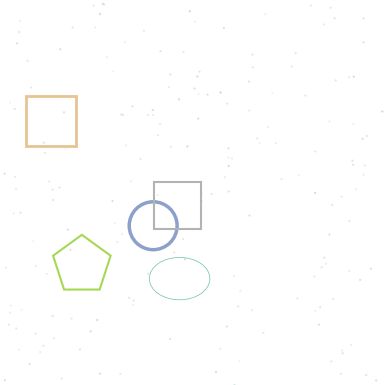[{"shape": "oval", "thickness": 0.5, "radius": 0.39, "center": [0.466, 0.276]}, {"shape": "circle", "thickness": 2.5, "radius": 0.31, "center": [0.398, 0.414]}, {"shape": "pentagon", "thickness": 1.5, "radius": 0.39, "center": [0.213, 0.312]}, {"shape": "square", "thickness": 2, "radius": 0.32, "center": [0.133, 0.687]}, {"shape": "square", "thickness": 1.5, "radius": 0.3, "center": [0.46, 0.467]}]